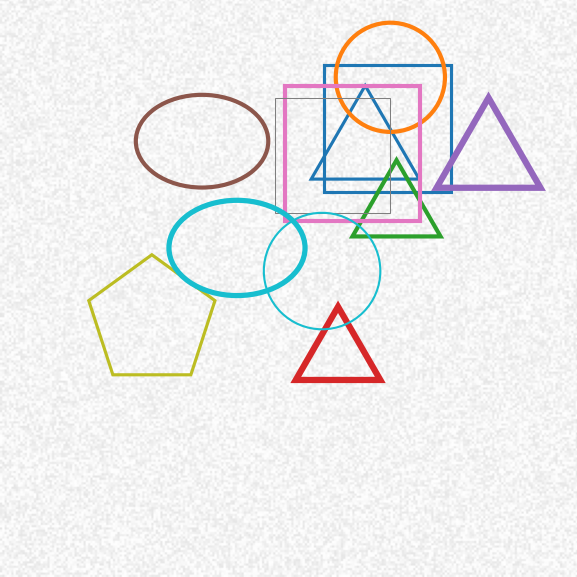[{"shape": "triangle", "thickness": 1.5, "radius": 0.54, "center": [0.632, 0.743]}, {"shape": "square", "thickness": 1.5, "radius": 0.55, "center": [0.67, 0.777]}, {"shape": "circle", "thickness": 2, "radius": 0.47, "center": [0.676, 0.865]}, {"shape": "triangle", "thickness": 2, "radius": 0.44, "center": [0.687, 0.634]}, {"shape": "triangle", "thickness": 3, "radius": 0.42, "center": [0.585, 0.383]}, {"shape": "triangle", "thickness": 3, "radius": 0.52, "center": [0.846, 0.726]}, {"shape": "oval", "thickness": 2, "radius": 0.57, "center": [0.35, 0.755]}, {"shape": "square", "thickness": 2, "radius": 0.58, "center": [0.61, 0.733]}, {"shape": "square", "thickness": 0.5, "radius": 0.5, "center": [0.576, 0.729]}, {"shape": "pentagon", "thickness": 1.5, "radius": 0.57, "center": [0.263, 0.443]}, {"shape": "circle", "thickness": 1, "radius": 0.5, "center": [0.558, 0.53]}, {"shape": "oval", "thickness": 2.5, "radius": 0.59, "center": [0.41, 0.57]}]